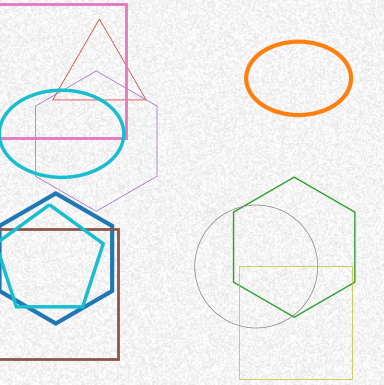[{"shape": "hexagon", "thickness": 3, "radius": 0.84, "center": [0.145, 0.329]}, {"shape": "oval", "thickness": 3, "radius": 0.68, "center": [0.776, 0.797]}, {"shape": "hexagon", "thickness": 1, "radius": 0.91, "center": [0.764, 0.358]}, {"shape": "triangle", "thickness": 0.5, "radius": 0.7, "center": [0.258, 0.81]}, {"shape": "hexagon", "thickness": 0.5, "radius": 0.91, "center": [0.25, 0.633]}, {"shape": "square", "thickness": 2, "radius": 0.84, "center": [0.137, 0.237]}, {"shape": "square", "thickness": 2, "radius": 0.87, "center": [0.153, 0.815]}, {"shape": "circle", "thickness": 0.5, "radius": 0.8, "center": [0.666, 0.308]}, {"shape": "square", "thickness": 0.5, "radius": 0.73, "center": [0.767, 0.163]}, {"shape": "oval", "thickness": 2.5, "radius": 0.81, "center": [0.16, 0.653]}, {"shape": "pentagon", "thickness": 2.5, "radius": 0.73, "center": [0.129, 0.322]}]